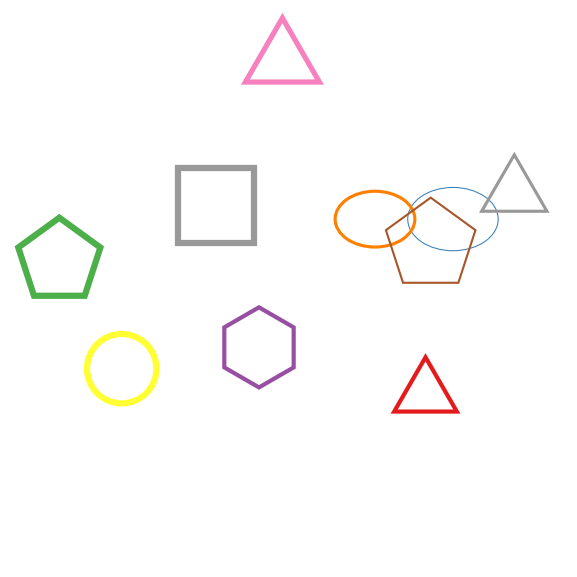[{"shape": "triangle", "thickness": 2, "radius": 0.31, "center": [0.737, 0.318]}, {"shape": "oval", "thickness": 0.5, "radius": 0.39, "center": [0.784, 0.62]}, {"shape": "pentagon", "thickness": 3, "radius": 0.37, "center": [0.103, 0.547]}, {"shape": "hexagon", "thickness": 2, "radius": 0.35, "center": [0.448, 0.398]}, {"shape": "oval", "thickness": 1.5, "radius": 0.34, "center": [0.649, 0.62]}, {"shape": "circle", "thickness": 3, "radius": 0.3, "center": [0.211, 0.361]}, {"shape": "pentagon", "thickness": 1, "radius": 0.41, "center": [0.746, 0.575]}, {"shape": "triangle", "thickness": 2.5, "radius": 0.37, "center": [0.489, 0.894]}, {"shape": "square", "thickness": 3, "radius": 0.33, "center": [0.374, 0.644]}, {"shape": "triangle", "thickness": 1.5, "radius": 0.33, "center": [0.891, 0.666]}]